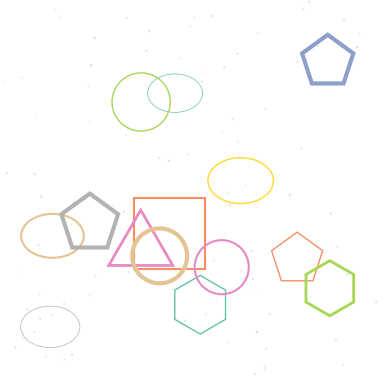[{"shape": "hexagon", "thickness": 1, "radius": 0.38, "center": [0.52, 0.209]}, {"shape": "oval", "thickness": 0.5, "radius": 0.36, "center": [0.455, 0.758]}, {"shape": "square", "thickness": 1.5, "radius": 0.46, "center": [0.441, 0.394]}, {"shape": "pentagon", "thickness": 1, "radius": 0.35, "center": [0.772, 0.327]}, {"shape": "pentagon", "thickness": 3, "radius": 0.35, "center": [0.851, 0.84]}, {"shape": "triangle", "thickness": 2, "radius": 0.48, "center": [0.366, 0.358]}, {"shape": "circle", "thickness": 1.5, "radius": 0.35, "center": [0.576, 0.306]}, {"shape": "circle", "thickness": 1, "radius": 0.38, "center": [0.367, 0.735]}, {"shape": "hexagon", "thickness": 2, "radius": 0.36, "center": [0.857, 0.251]}, {"shape": "oval", "thickness": 1, "radius": 0.43, "center": [0.625, 0.531]}, {"shape": "circle", "thickness": 3, "radius": 0.36, "center": [0.415, 0.335]}, {"shape": "oval", "thickness": 1.5, "radius": 0.41, "center": [0.136, 0.387]}, {"shape": "oval", "thickness": 0.5, "radius": 0.39, "center": [0.13, 0.151]}, {"shape": "pentagon", "thickness": 3, "radius": 0.39, "center": [0.233, 0.42]}]